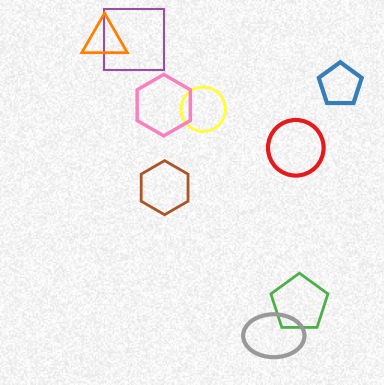[{"shape": "circle", "thickness": 3, "radius": 0.36, "center": [0.768, 0.616]}, {"shape": "pentagon", "thickness": 3, "radius": 0.29, "center": [0.884, 0.78]}, {"shape": "pentagon", "thickness": 2, "radius": 0.39, "center": [0.778, 0.213]}, {"shape": "square", "thickness": 1.5, "radius": 0.39, "center": [0.348, 0.897]}, {"shape": "triangle", "thickness": 2, "radius": 0.34, "center": [0.272, 0.897]}, {"shape": "circle", "thickness": 2, "radius": 0.29, "center": [0.528, 0.716]}, {"shape": "hexagon", "thickness": 2, "radius": 0.35, "center": [0.428, 0.513]}, {"shape": "hexagon", "thickness": 2.5, "radius": 0.4, "center": [0.425, 0.727]}, {"shape": "oval", "thickness": 3, "radius": 0.4, "center": [0.711, 0.128]}]